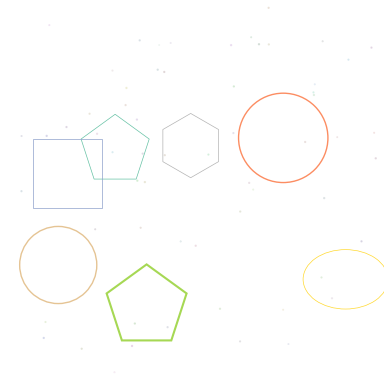[{"shape": "pentagon", "thickness": 0.5, "radius": 0.47, "center": [0.299, 0.61]}, {"shape": "circle", "thickness": 1, "radius": 0.58, "center": [0.736, 0.642]}, {"shape": "square", "thickness": 0.5, "radius": 0.45, "center": [0.176, 0.549]}, {"shape": "pentagon", "thickness": 1.5, "radius": 0.55, "center": [0.381, 0.204]}, {"shape": "oval", "thickness": 0.5, "radius": 0.55, "center": [0.897, 0.274]}, {"shape": "circle", "thickness": 1, "radius": 0.5, "center": [0.151, 0.312]}, {"shape": "hexagon", "thickness": 0.5, "radius": 0.42, "center": [0.495, 0.622]}]